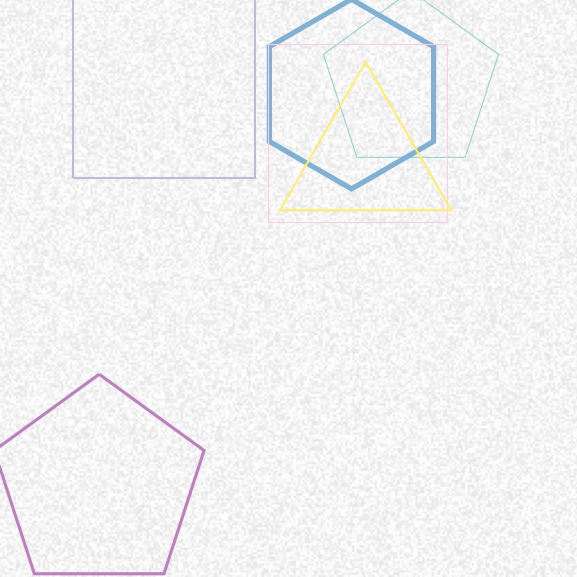[{"shape": "pentagon", "thickness": 0.5, "radius": 0.8, "center": [0.712, 0.856]}, {"shape": "square", "thickness": 1, "radius": 0.79, "center": [0.284, 0.848]}, {"shape": "hexagon", "thickness": 2.5, "radius": 0.82, "center": [0.609, 0.836]}, {"shape": "square", "thickness": 0.5, "radius": 0.77, "center": [0.619, 0.769]}, {"shape": "pentagon", "thickness": 1.5, "radius": 0.95, "center": [0.172, 0.16]}, {"shape": "triangle", "thickness": 1, "radius": 0.86, "center": [0.633, 0.721]}]